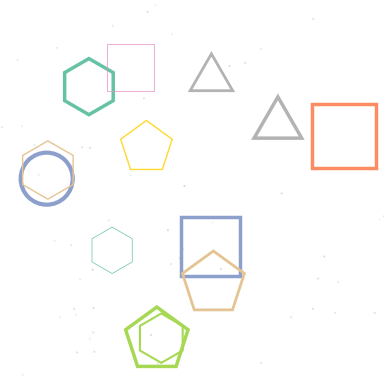[{"shape": "hexagon", "thickness": 0.5, "radius": 0.3, "center": [0.291, 0.35]}, {"shape": "hexagon", "thickness": 2.5, "radius": 0.36, "center": [0.231, 0.775]}, {"shape": "square", "thickness": 2.5, "radius": 0.41, "center": [0.895, 0.648]}, {"shape": "circle", "thickness": 3, "radius": 0.34, "center": [0.121, 0.536]}, {"shape": "square", "thickness": 2.5, "radius": 0.38, "center": [0.547, 0.36]}, {"shape": "square", "thickness": 0.5, "radius": 0.3, "center": [0.338, 0.824]}, {"shape": "pentagon", "thickness": 2.5, "radius": 0.43, "center": [0.407, 0.117]}, {"shape": "hexagon", "thickness": 1.5, "radius": 0.32, "center": [0.419, 0.122]}, {"shape": "pentagon", "thickness": 1, "radius": 0.35, "center": [0.38, 0.617]}, {"shape": "hexagon", "thickness": 1, "radius": 0.38, "center": [0.124, 0.558]}, {"shape": "pentagon", "thickness": 2, "radius": 0.42, "center": [0.554, 0.264]}, {"shape": "triangle", "thickness": 2.5, "radius": 0.36, "center": [0.722, 0.677]}, {"shape": "triangle", "thickness": 2, "radius": 0.32, "center": [0.549, 0.796]}]